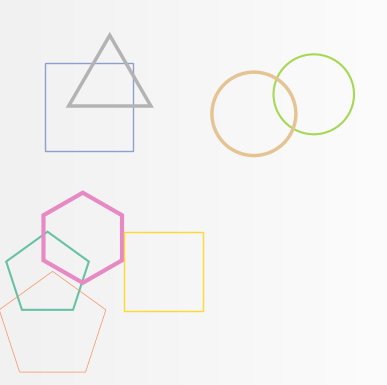[{"shape": "pentagon", "thickness": 1.5, "radius": 0.56, "center": [0.123, 0.286]}, {"shape": "pentagon", "thickness": 0.5, "radius": 0.72, "center": [0.136, 0.151]}, {"shape": "square", "thickness": 1, "radius": 0.57, "center": [0.23, 0.721]}, {"shape": "hexagon", "thickness": 3, "radius": 0.59, "center": [0.214, 0.382]}, {"shape": "circle", "thickness": 1.5, "radius": 0.52, "center": [0.81, 0.755]}, {"shape": "square", "thickness": 1, "radius": 0.51, "center": [0.422, 0.294]}, {"shape": "circle", "thickness": 2.5, "radius": 0.54, "center": [0.655, 0.704]}, {"shape": "triangle", "thickness": 2.5, "radius": 0.61, "center": [0.283, 0.786]}]